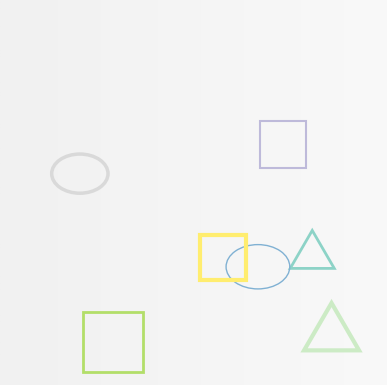[{"shape": "triangle", "thickness": 2, "radius": 0.33, "center": [0.806, 0.336]}, {"shape": "square", "thickness": 1.5, "radius": 0.3, "center": [0.73, 0.625]}, {"shape": "oval", "thickness": 1, "radius": 0.41, "center": [0.666, 0.307]}, {"shape": "square", "thickness": 2, "radius": 0.39, "center": [0.291, 0.111]}, {"shape": "oval", "thickness": 2.5, "radius": 0.36, "center": [0.206, 0.549]}, {"shape": "triangle", "thickness": 3, "radius": 0.41, "center": [0.856, 0.131]}, {"shape": "square", "thickness": 3, "radius": 0.3, "center": [0.576, 0.331]}]